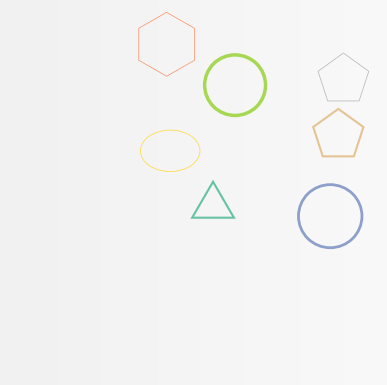[{"shape": "triangle", "thickness": 1.5, "radius": 0.31, "center": [0.55, 0.466]}, {"shape": "hexagon", "thickness": 0.5, "radius": 0.42, "center": [0.43, 0.885]}, {"shape": "circle", "thickness": 2, "radius": 0.41, "center": [0.852, 0.439]}, {"shape": "circle", "thickness": 2.5, "radius": 0.39, "center": [0.607, 0.779]}, {"shape": "oval", "thickness": 0.5, "radius": 0.38, "center": [0.439, 0.608]}, {"shape": "pentagon", "thickness": 1.5, "radius": 0.34, "center": [0.873, 0.649]}, {"shape": "pentagon", "thickness": 0.5, "radius": 0.34, "center": [0.886, 0.794]}]